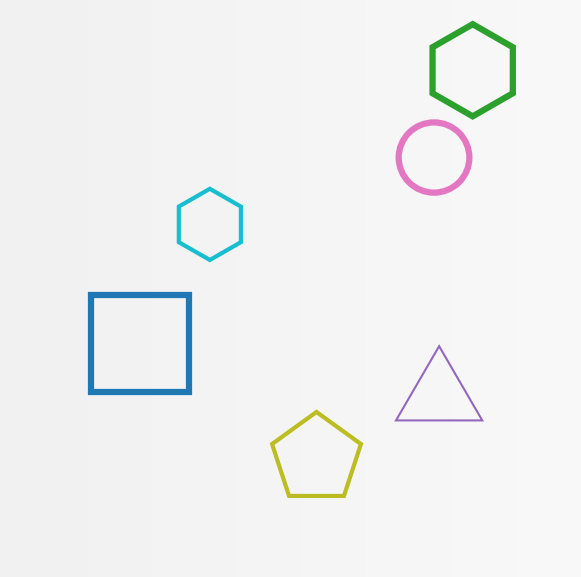[{"shape": "square", "thickness": 3, "radius": 0.42, "center": [0.24, 0.405]}, {"shape": "hexagon", "thickness": 3, "radius": 0.4, "center": [0.813, 0.877]}, {"shape": "triangle", "thickness": 1, "radius": 0.43, "center": [0.755, 0.314]}, {"shape": "circle", "thickness": 3, "radius": 0.3, "center": [0.747, 0.726]}, {"shape": "pentagon", "thickness": 2, "radius": 0.4, "center": [0.545, 0.205]}, {"shape": "hexagon", "thickness": 2, "radius": 0.31, "center": [0.361, 0.611]}]